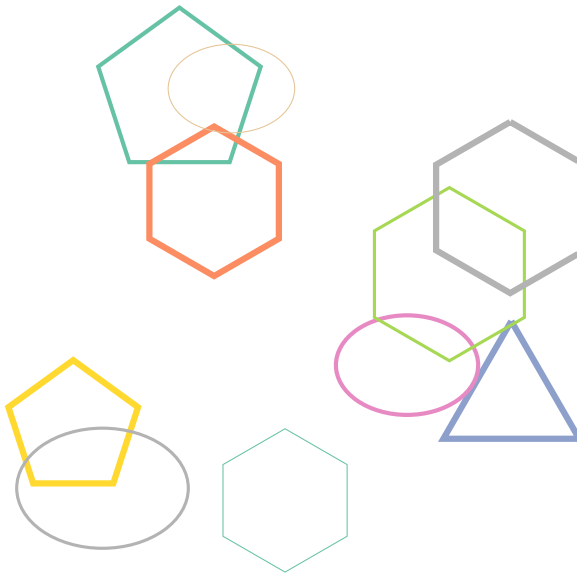[{"shape": "hexagon", "thickness": 0.5, "radius": 0.62, "center": [0.494, 0.133]}, {"shape": "pentagon", "thickness": 2, "radius": 0.74, "center": [0.311, 0.838]}, {"shape": "hexagon", "thickness": 3, "radius": 0.65, "center": [0.371, 0.651]}, {"shape": "triangle", "thickness": 3, "radius": 0.68, "center": [0.885, 0.307]}, {"shape": "oval", "thickness": 2, "radius": 0.62, "center": [0.705, 0.367]}, {"shape": "hexagon", "thickness": 1.5, "radius": 0.75, "center": [0.778, 0.524]}, {"shape": "pentagon", "thickness": 3, "radius": 0.59, "center": [0.127, 0.258]}, {"shape": "oval", "thickness": 0.5, "radius": 0.55, "center": [0.401, 0.846]}, {"shape": "oval", "thickness": 1.5, "radius": 0.74, "center": [0.177, 0.154]}, {"shape": "hexagon", "thickness": 3, "radius": 0.74, "center": [0.884, 0.64]}]